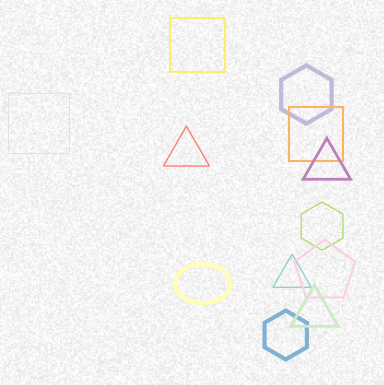[{"shape": "triangle", "thickness": 1, "radius": 0.29, "center": [0.759, 0.282]}, {"shape": "oval", "thickness": 3, "radius": 0.36, "center": [0.527, 0.263]}, {"shape": "hexagon", "thickness": 3, "radius": 0.38, "center": [0.796, 0.755]}, {"shape": "triangle", "thickness": 1, "radius": 0.35, "center": [0.484, 0.603]}, {"shape": "hexagon", "thickness": 3, "radius": 0.32, "center": [0.742, 0.13]}, {"shape": "square", "thickness": 1.5, "radius": 0.35, "center": [0.821, 0.651]}, {"shape": "hexagon", "thickness": 1, "radius": 0.31, "center": [0.837, 0.413]}, {"shape": "pentagon", "thickness": 1.5, "radius": 0.42, "center": [0.844, 0.295]}, {"shape": "square", "thickness": 0.5, "radius": 0.39, "center": [0.1, 0.68]}, {"shape": "triangle", "thickness": 2, "radius": 0.36, "center": [0.849, 0.57]}, {"shape": "triangle", "thickness": 2, "radius": 0.36, "center": [0.817, 0.188]}, {"shape": "square", "thickness": 1.5, "radius": 0.35, "center": [0.514, 0.883]}]